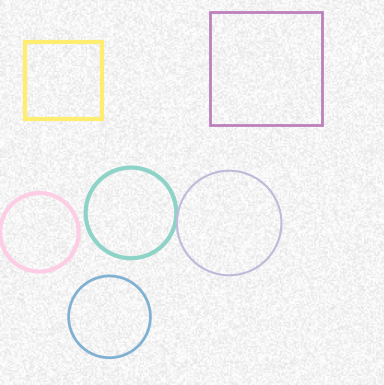[{"shape": "circle", "thickness": 3, "radius": 0.59, "center": [0.34, 0.447]}, {"shape": "circle", "thickness": 1.5, "radius": 0.68, "center": [0.595, 0.421]}, {"shape": "circle", "thickness": 2, "radius": 0.53, "center": [0.284, 0.177]}, {"shape": "circle", "thickness": 3, "radius": 0.51, "center": [0.102, 0.397]}, {"shape": "square", "thickness": 2, "radius": 0.73, "center": [0.69, 0.823]}, {"shape": "square", "thickness": 3, "radius": 0.5, "center": [0.164, 0.791]}]